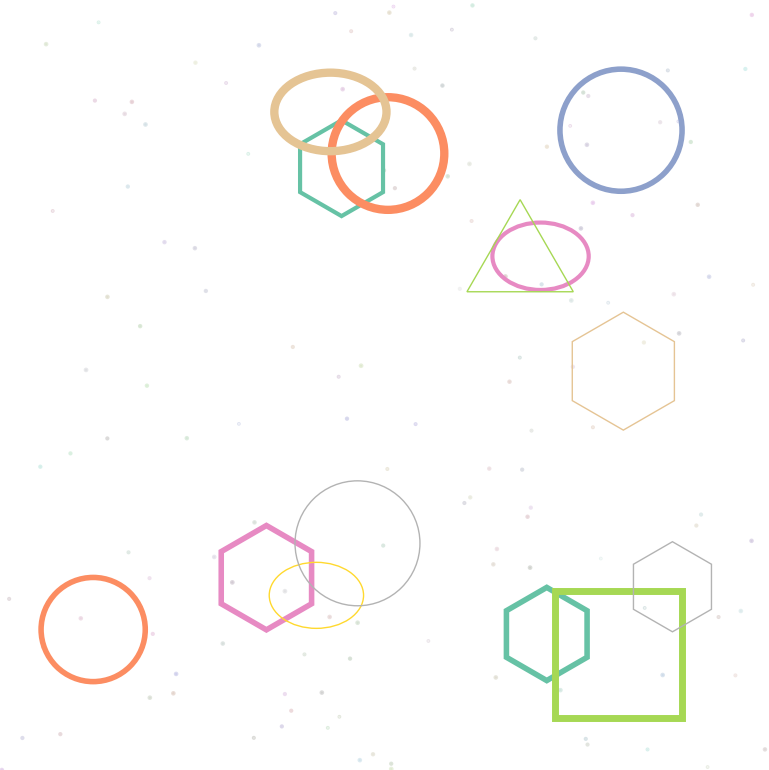[{"shape": "hexagon", "thickness": 2, "radius": 0.3, "center": [0.71, 0.177]}, {"shape": "hexagon", "thickness": 1.5, "radius": 0.31, "center": [0.444, 0.782]}, {"shape": "circle", "thickness": 3, "radius": 0.37, "center": [0.504, 0.801]}, {"shape": "circle", "thickness": 2, "radius": 0.34, "center": [0.121, 0.182]}, {"shape": "circle", "thickness": 2, "radius": 0.4, "center": [0.806, 0.831]}, {"shape": "oval", "thickness": 1.5, "radius": 0.31, "center": [0.702, 0.667]}, {"shape": "hexagon", "thickness": 2, "radius": 0.34, "center": [0.346, 0.25]}, {"shape": "square", "thickness": 2.5, "radius": 0.41, "center": [0.803, 0.15]}, {"shape": "triangle", "thickness": 0.5, "radius": 0.4, "center": [0.675, 0.661]}, {"shape": "oval", "thickness": 0.5, "radius": 0.31, "center": [0.411, 0.227]}, {"shape": "oval", "thickness": 3, "radius": 0.36, "center": [0.429, 0.855]}, {"shape": "hexagon", "thickness": 0.5, "radius": 0.38, "center": [0.81, 0.518]}, {"shape": "hexagon", "thickness": 0.5, "radius": 0.29, "center": [0.873, 0.238]}, {"shape": "circle", "thickness": 0.5, "radius": 0.41, "center": [0.464, 0.294]}]